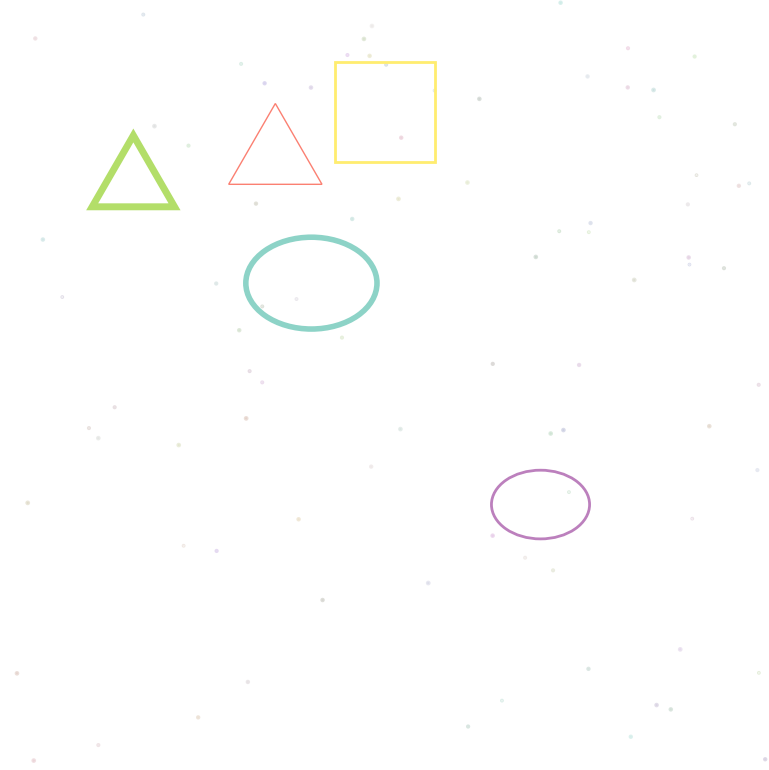[{"shape": "oval", "thickness": 2, "radius": 0.43, "center": [0.404, 0.632]}, {"shape": "triangle", "thickness": 0.5, "radius": 0.35, "center": [0.358, 0.796]}, {"shape": "triangle", "thickness": 2.5, "radius": 0.31, "center": [0.173, 0.762]}, {"shape": "oval", "thickness": 1, "radius": 0.32, "center": [0.702, 0.345]}, {"shape": "square", "thickness": 1, "radius": 0.32, "center": [0.5, 0.855]}]